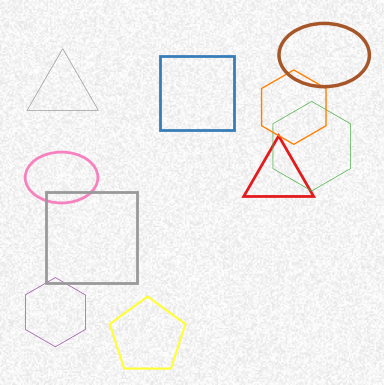[{"shape": "triangle", "thickness": 2, "radius": 0.52, "center": [0.724, 0.542]}, {"shape": "square", "thickness": 2, "radius": 0.48, "center": [0.511, 0.758]}, {"shape": "hexagon", "thickness": 0.5, "radius": 0.58, "center": [0.81, 0.62]}, {"shape": "hexagon", "thickness": 0.5, "radius": 0.45, "center": [0.144, 0.189]}, {"shape": "hexagon", "thickness": 1, "radius": 0.48, "center": [0.763, 0.722]}, {"shape": "pentagon", "thickness": 1.5, "radius": 0.52, "center": [0.383, 0.126]}, {"shape": "oval", "thickness": 2.5, "radius": 0.59, "center": [0.842, 0.857]}, {"shape": "oval", "thickness": 2, "radius": 0.47, "center": [0.16, 0.539]}, {"shape": "triangle", "thickness": 0.5, "radius": 0.53, "center": [0.163, 0.767]}, {"shape": "square", "thickness": 2, "radius": 0.59, "center": [0.237, 0.382]}]